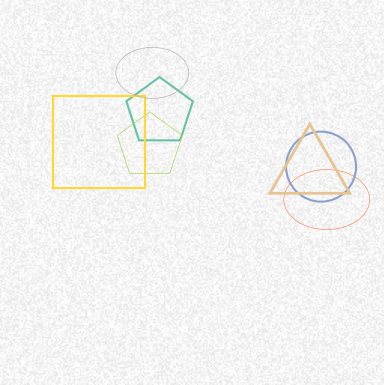[{"shape": "pentagon", "thickness": 1.5, "radius": 0.45, "center": [0.415, 0.709]}, {"shape": "oval", "thickness": 0.5, "radius": 0.56, "center": [0.849, 0.482]}, {"shape": "circle", "thickness": 1.5, "radius": 0.45, "center": [0.834, 0.567]}, {"shape": "pentagon", "thickness": 0.5, "radius": 0.44, "center": [0.389, 0.621]}, {"shape": "square", "thickness": 1.5, "radius": 0.6, "center": [0.258, 0.632]}, {"shape": "triangle", "thickness": 2, "radius": 0.6, "center": [0.805, 0.558]}, {"shape": "oval", "thickness": 0.5, "radius": 0.47, "center": [0.396, 0.811]}]